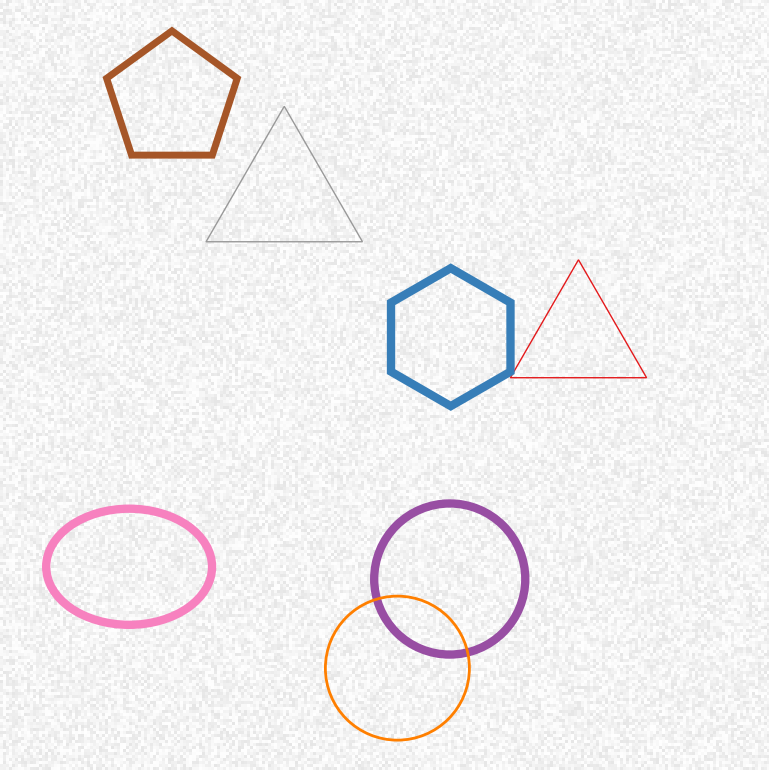[{"shape": "triangle", "thickness": 0.5, "radius": 0.51, "center": [0.751, 0.561]}, {"shape": "hexagon", "thickness": 3, "radius": 0.45, "center": [0.585, 0.562]}, {"shape": "circle", "thickness": 3, "radius": 0.49, "center": [0.584, 0.248]}, {"shape": "circle", "thickness": 1, "radius": 0.47, "center": [0.516, 0.132]}, {"shape": "pentagon", "thickness": 2.5, "radius": 0.45, "center": [0.223, 0.871]}, {"shape": "oval", "thickness": 3, "radius": 0.54, "center": [0.168, 0.264]}, {"shape": "triangle", "thickness": 0.5, "radius": 0.59, "center": [0.369, 0.745]}]